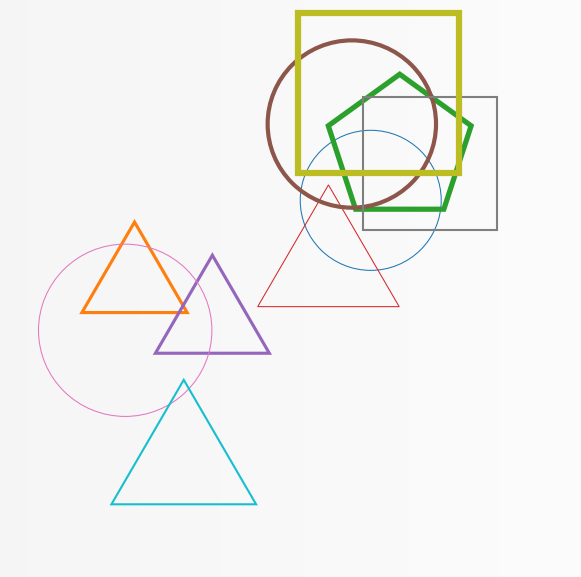[{"shape": "circle", "thickness": 0.5, "radius": 0.61, "center": [0.638, 0.652]}, {"shape": "triangle", "thickness": 1.5, "radius": 0.52, "center": [0.231, 0.51]}, {"shape": "pentagon", "thickness": 2.5, "radius": 0.65, "center": [0.688, 0.741]}, {"shape": "triangle", "thickness": 0.5, "radius": 0.7, "center": [0.565, 0.538]}, {"shape": "triangle", "thickness": 1.5, "radius": 0.57, "center": [0.365, 0.444]}, {"shape": "circle", "thickness": 2, "radius": 0.72, "center": [0.605, 0.784]}, {"shape": "circle", "thickness": 0.5, "radius": 0.75, "center": [0.215, 0.427]}, {"shape": "square", "thickness": 1, "radius": 0.58, "center": [0.74, 0.716]}, {"shape": "square", "thickness": 3, "radius": 0.69, "center": [0.652, 0.839]}, {"shape": "triangle", "thickness": 1, "radius": 0.72, "center": [0.316, 0.198]}]